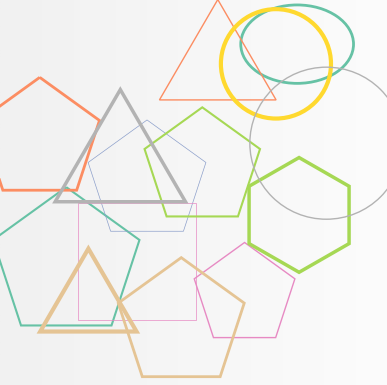[{"shape": "oval", "thickness": 2, "radius": 0.73, "center": [0.767, 0.885]}, {"shape": "pentagon", "thickness": 1.5, "radius": 0.99, "center": [0.171, 0.315]}, {"shape": "triangle", "thickness": 1, "radius": 0.87, "center": [0.562, 0.827]}, {"shape": "pentagon", "thickness": 2, "radius": 0.81, "center": [0.103, 0.637]}, {"shape": "pentagon", "thickness": 0.5, "radius": 0.8, "center": [0.379, 0.529]}, {"shape": "square", "thickness": 0.5, "radius": 0.76, "center": [0.353, 0.321]}, {"shape": "pentagon", "thickness": 1, "radius": 0.68, "center": [0.631, 0.234]}, {"shape": "hexagon", "thickness": 2.5, "radius": 0.74, "center": [0.772, 0.442]}, {"shape": "pentagon", "thickness": 1.5, "radius": 0.78, "center": [0.522, 0.565]}, {"shape": "circle", "thickness": 3, "radius": 0.71, "center": [0.712, 0.834]}, {"shape": "triangle", "thickness": 3, "radius": 0.72, "center": [0.228, 0.211]}, {"shape": "pentagon", "thickness": 2, "radius": 0.85, "center": [0.468, 0.16]}, {"shape": "triangle", "thickness": 2.5, "radius": 0.97, "center": [0.31, 0.573]}, {"shape": "circle", "thickness": 1, "radius": 0.99, "center": [0.842, 0.628]}]